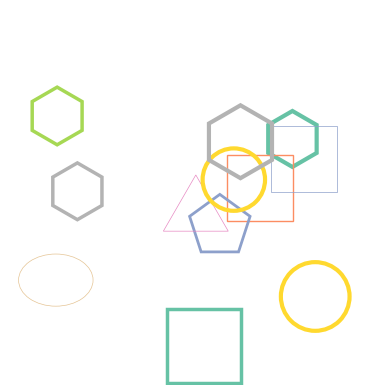[{"shape": "square", "thickness": 2.5, "radius": 0.48, "center": [0.529, 0.101]}, {"shape": "hexagon", "thickness": 3, "radius": 0.36, "center": [0.76, 0.639]}, {"shape": "square", "thickness": 1, "radius": 0.43, "center": [0.676, 0.512]}, {"shape": "pentagon", "thickness": 2, "radius": 0.41, "center": [0.571, 0.413]}, {"shape": "square", "thickness": 0.5, "radius": 0.43, "center": [0.791, 0.587]}, {"shape": "triangle", "thickness": 0.5, "radius": 0.49, "center": [0.509, 0.448]}, {"shape": "hexagon", "thickness": 2.5, "radius": 0.37, "center": [0.148, 0.699]}, {"shape": "circle", "thickness": 3, "radius": 0.45, "center": [0.819, 0.23]}, {"shape": "circle", "thickness": 3, "radius": 0.41, "center": [0.607, 0.533]}, {"shape": "oval", "thickness": 0.5, "radius": 0.48, "center": [0.145, 0.272]}, {"shape": "hexagon", "thickness": 3, "radius": 0.47, "center": [0.625, 0.632]}, {"shape": "hexagon", "thickness": 2.5, "radius": 0.37, "center": [0.201, 0.503]}]